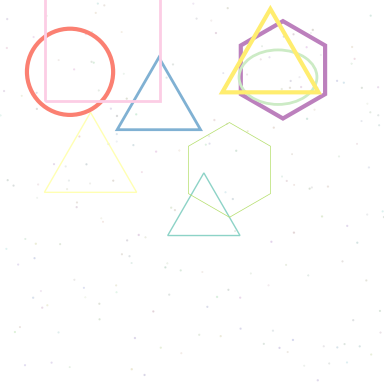[{"shape": "triangle", "thickness": 1, "radius": 0.54, "center": [0.529, 0.442]}, {"shape": "triangle", "thickness": 1, "radius": 0.69, "center": [0.235, 0.57]}, {"shape": "circle", "thickness": 3, "radius": 0.56, "center": [0.182, 0.813]}, {"shape": "triangle", "thickness": 2, "radius": 0.63, "center": [0.413, 0.726]}, {"shape": "hexagon", "thickness": 0.5, "radius": 0.62, "center": [0.596, 0.559]}, {"shape": "square", "thickness": 2, "radius": 0.74, "center": [0.267, 0.887]}, {"shape": "hexagon", "thickness": 3, "radius": 0.63, "center": [0.735, 0.819]}, {"shape": "oval", "thickness": 2, "radius": 0.51, "center": [0.722, 0.8]}, {"shape": "triangle", "thickness": 3, "radius": 0.72, "center": [0.702, 0.832]}]